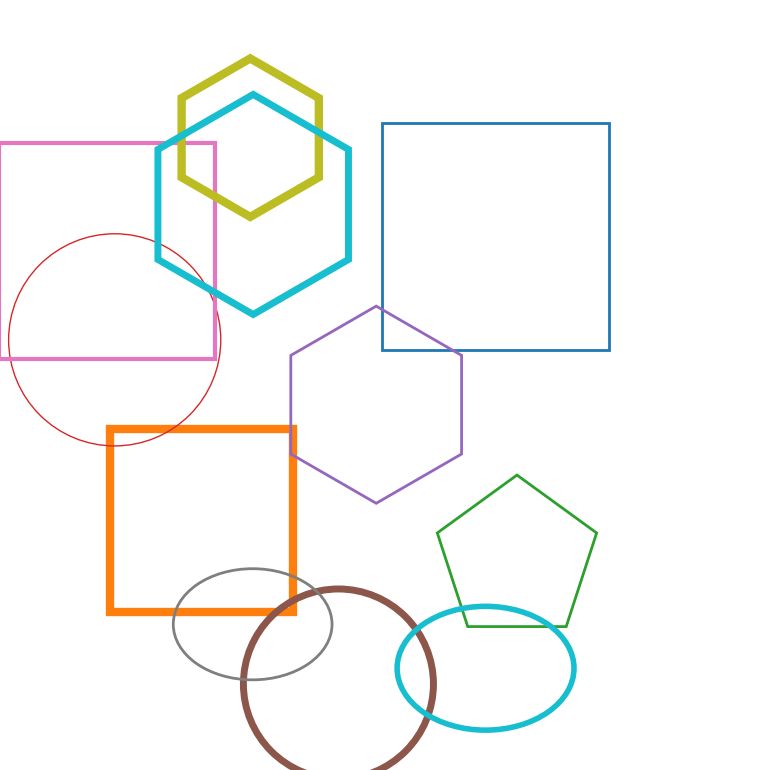[{"shape": "square", "thickness": 1, "radius": 0.74, "center": [0.643, 0.693]}, {"shape": "square", "thickness": 3, "radius": 0.59, "center": [0.262, 0.324]}, {"shape": "pentagon", "thickness": 1, "radius": 0.54, "center": [0.671, 0.274]}, {"shape": "circle", "thickness": 0.5, "radius": 0.69, "center": [0.149, 0.559]}, {"shape": "hexagon", "thickness": 1, "radius": 0.64, "center": [0.489, 0.474]}, {"shape": "circle", "thickness": 2.5, "radius": 0.62, "center": [0.44, 0.112]}, {"shape": "square", "thickness": 1.5, "radius": 0.7, "center": [0.139, 0.674]}, {"shape": "oval", "thickness": 1, "radius": 0.52, "center": [0.328, 0.189]}, {"shape": "hexagon", "thickness": 3, "radius": 0.51, "center": [0.325, 0.821]}, {"shape": "hexagon", "thickness": 2.5, "radius": 0.71, "center": [0.329, 0.734]}, {"shape": "oval", "thickness": 2, "radius": 0.57, "center": [0.631, 0.132]}]